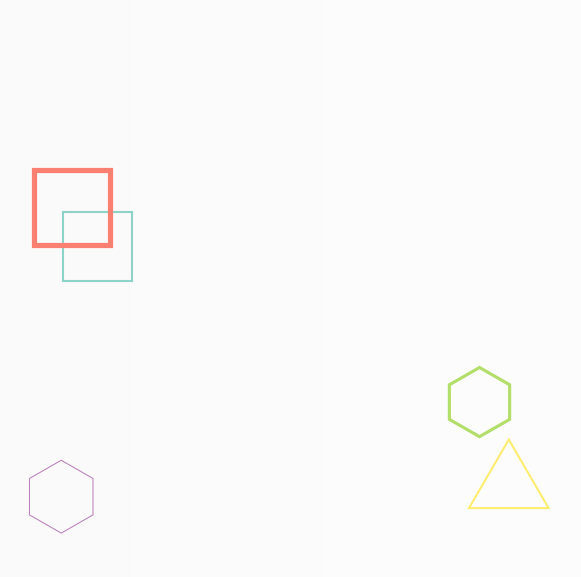[{"shape": "square", "thickness": 1, "radius": 0.3, "center": [0.168, 0.573]}, {"shape": "square", "thickness": 2.5, "radius": 0.32, "center": [0.124, 0.64]}, {"shape": "hexagon", "thickness": 1.5, "radius": 0.3, "center": [0.825, 0.303]}, {"shape": "hexagon", "thickness": 0.5, "radius": 0.32, "center": [0.105, 0.139]}, {"shape": "triangle", "thickness": 1, "radius": 0.4, "center": [0.875, 0.159]}]